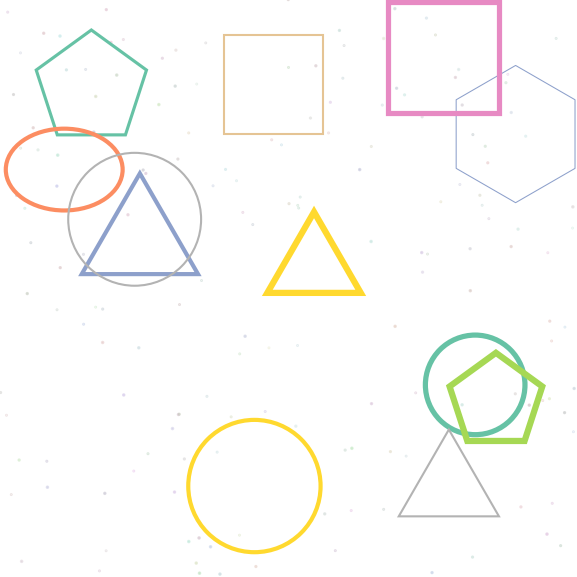[{"shape": "pentagon", "thickness": 1.5, "radius": 0.5, "center": [0.158, 0.847]}, {"shape": "circle", "thickness": 2.5, "radius": 0.43, "center": [0.823, 0.333]}, {"shape": "oval", "thickness": 2, "radius": 0.51, "center": [0.111, 0.706]}, {"shape": "hexagon", "thickness": 0.5, "radius": 0.59, "center": [0.893, 0.767]}, {"shape": "triangle", "thickness": 2, "radius": 0.58, "center": [0.242, 0.583]}, {"shape": "square", "thickness": 2.5, "radius": 0.48, "center": [0.768, 0.899]}, {"shape": "pentagon", "thickness": 3, "radius": 0.42, "center": [0.859, 0.304]}, {"shape": "circle", "thickness": 2, "radius": 0.57, "center": [0.441, 0.158]}, {"shape": "triangle", "thickness": 3, "radius": 0.47, "center": [0.544, 0.539]}, {"shape": "square", "thickness": 1, "radius": 0.43, "center": [0.474, 0.853]}, {"shape": "triangle", "thickness": 1, "radius": 0.5, "center": [0.777, 0.155]}, {"shape": "circle", "thickness": 1, "radius": 0.58, "center": [0.233, 0.619]}]